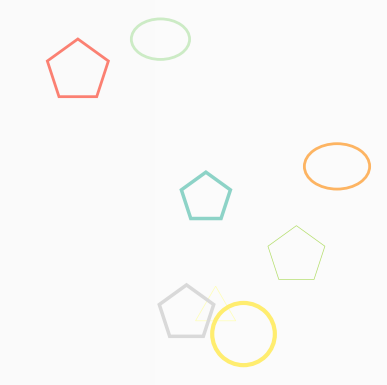[{"shape": "pentagon", "thickness": 2.5, "radius": 0.33, "center": [0.531, 0.486]}, {"shape": "triangle", "thickness": 0.5, "radius": 0.3, "center": [0.556, 0.197]}, {"shape": "pentagon", "thickness": 2, "radius": 0.41, "center": [0.201, 0.816]}, {"shape": "oval", "thickness": 2, "radius": 0.42, "center": [0.87, 0.568]}, {"shape": "pentagon", "thickness": 0.5, "radius": 0.39, "center": [0.765, 0.337]}, {"shape": "pentagon", "thickness": 2.5, "radius": 0.37, "center": [0.481, 0.186]}, {"shape": "oval", "thickness": 2, "radius": 0.38, "center": [0.414, 0.898]}, {"shape": "circle", "thickness": 3, "radius": 0.4, "center": [0.628, 0.132]}]